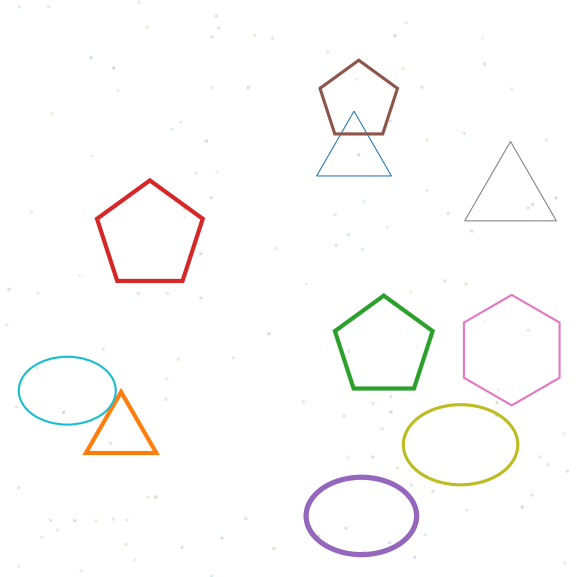[{"shape": "triangle", "thickness": 0.5, "radius": 0.37, "center": [0.613, 0.732]}, {"shape": "triangle", "thickness": 2, "radius": 0.35, "center": [0.21, 0.25]}, {"shape": "pentagon", "thickness": 2, "radius": 0.44, "center": [0.665, 0.398]}, {"shape": "pentagon", "thickness": 2, "radius": 0.48, "center": [0.26, 0.591]}, {"shape": "oval", "thickness": 2.5, "radius": 0.48, "center": [0.626, 0.106]}, {"shape": "pentagon", "thickness": 1.5, "radius": 0.35, "center": [0.621, 0.824]}, {"shape": "hexagon", "thickness": 1, "radius": 0.48, "center": [0.886, 0.393]}, {"shape": "triangle", "thickness": 0.5, "radius": 0.46, "center": [0.884, 0.663]}, {"shape": "oval", "thickness": 1.5, "radius": 0.5, "center": [0.798, 0.229]}, {"shape": "oval", "thickness": 1, "radius": 0.42, "center": [0.116, 0.323]}]